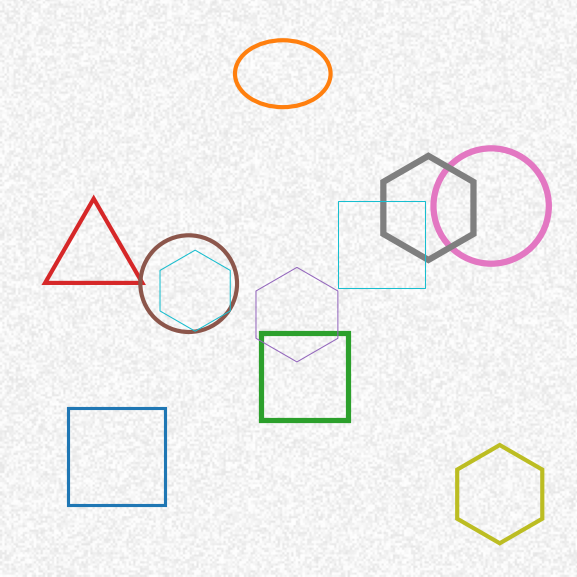[{"shape": "square", "thickness": 1.5, "radius": 0.42, "center": [0.202, 0.209]}, {"shape": "oval", "thickness": 2, "radius": 0.41, "center": [0.49, 0.872]}, {"shape": "square", "thickness": 2.5, "radius": 0.38, "center": [0.527, 0.347]}, {"shape": "triangle", "thickness": 2, "radius": 0.49, "center": [0.162, 0.558]}, {"shape": "hexagon", "thickness": 0.5, "radius": 0.41, "center": [0.514, 0.454]}, {"shape": "circle", "thickness": 2, "radius": 0.42, "center": [0.327, 0.508]}, {"shape": "circle", "thickness": 3, "radius": 0.5, "center": [0.85, 0.642]}, {"shape": "hexagon", "thickness": 3, "radius": 0.45, "center": [0.742, 0.639]}, {"shape": "hexagon", "thickness": 2, "radius": 0.43, "center": [0.865, 0.143]}, {"shape": "hexagon", "thickness": 0.5, "radius": 0.35, "center": [0.338, 0.496]}, {"shape": "square", "thickness": 0.5, "radius": 0.38, "center": [0.661, 0.576]}]